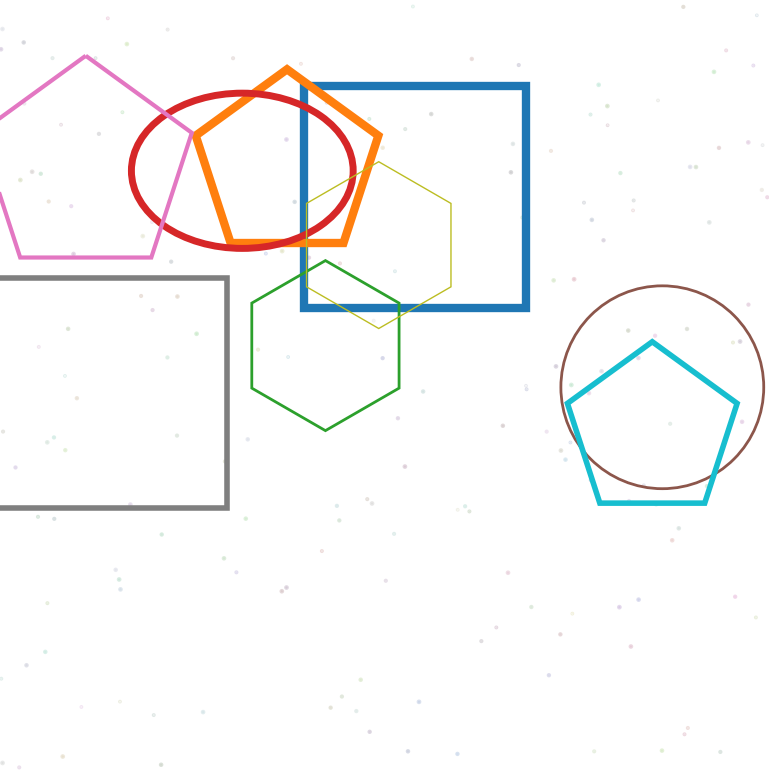[{"shape": "square", "thickness": 3, "radius": 0.72, "center": [0.539, 0.745]}, {"shape": "pentagon", "thickness": 3, "radius": 0.62, "center": [0.373, 0.785]}, {"shape": "hexagon", "thickness": 1, "radius": 0.55, "center": [0.423, 0.551]}, {"shape": "oval", "thickness": 2.5, "radius": 0.72, "center": [0.315, 0.778]}, {"shape": "circle", "thickness": 1, "radius": 0.66, "center": [0.86, 0.497]}, {"shape": "pentagon", "thickness": 1.5, "radius": 0.72, "center": [0.111, 0.783]}, {"shape": "square", "thickness": 2, "radius": 0.74, "center": [0.145, 0.489]}, {"shape": "hexagon", "thickness": 0.5, "radius": 0.54, "center": [0.492, 0.682]}, {"shape": "pentagon", "thickness": 2, "radius": 0.58, "center": [0.847, 0.44]}]